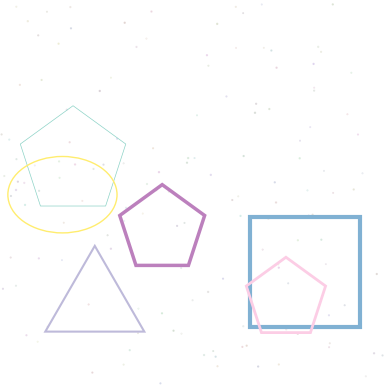[{"shape": "pentagon", "thickness": 0.5, "radius": 0.72, "center": [0.19, 0.581]}, {"shape": "triangle", "thickness": 1.5, "radius": 0.74, "center": [0.246, 0.213]}, {"shape": "square", "thickness": 3, "radius": 0.71, "center": [0.793, 0.293]}, {"shape": "pentagon", "thickness": 2, "radius": 0.54, "center": [0.743, 0.224]}, {"shape": "pentagon", "thickness": 2.5, "radius": 0.58, "center": [0.421, 0.404]}, {"shape": "oval", "thickness": 1, "radius": 0.71, "center": [0.162, 0.494]}]